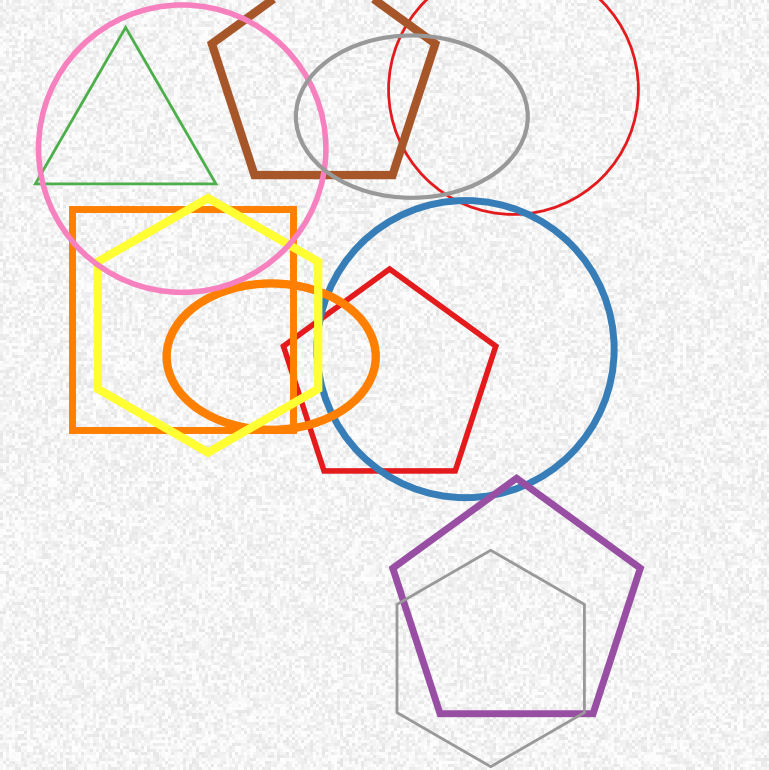[{"shape": "circle", "thickness": 1, "radius": 0.81, "center": [0.667, 0.884]}, {"shape": "pentagon", "thickness": 2, "radius": 0.72, "center": [0.506, 0.506]}, {"shape": "circle", "thickness": 2.5, "radius": 0.96, "center": [0.605, 0.547]}, {"shape": "triangle", "thickness": 1, "radius": 0.68, "center": [0.163, 0.829]}, {"shape": "pentagon", "thickness": 2.5, "radius": 0.85, "center": [0.671, 0.21]}, {"shape": "square", "thickness": 2.5, "radius": 0.72, "center": [0.237, 0.586]}, {"shape": "oval", "thickness": 3, "radius": 0.68, "center": [0.352, 0.537]}, {"shape": "hexagon", "thickness": 3, "radius": 0.83, "center": [0.27, 0.577]}, {"shape": "pentagon", "thickness": 3, "radius": 0.76, "center": [0.42, 0.896]}, {"shape": "circle", "thickness": 2, "radius": 0.93, "center": [0.237, 0.807]}, {"shape": "oval", "thickness": 1.5, "radius": 0.75, "center": [0.535, 0.849]}, {"shape": "hexagon", "thickness": 1, "radius": 0.7, "center": [0.637, 0.145]}]